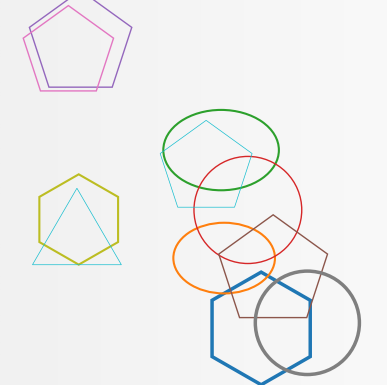[{"shape": "hexagon", "thickness": 2.5, "radius": 0.73, "center": [0.674, 0.147]}, {"shape": "oval", "thickness": 1.5, "radius": 0.66, "center": [0.578, 0.33]}, {"shape": "oval", "thickness": 1.5, "radius": 0.75, "center": [0.571, 0.61]}, {"shape": "circle", "thickness": 1, "radius": 0.7, "center": [0.64, 0.455]}, {"shape": "pentagon", "thickness": 1, "radius": 0.69, "center": [0.208, 0.886]}, {"shape": "pentagon", "thickness": 1, "radius": 0.74, "center": [0.705, 0.294]}, {"shape": "pentagon", "thickness": 1, "radius": 0.61, "center": [0.176, 0.863]}, {"shape": "circle", "thickness": 2.5, "radius": 0.67, "center": [0.793, 0.162]}, {"shape": "hexagon", "thickness": 1.5, "radius": 0.59, "center": [0.203, 0.43]}, {"shape": "triangle", "thickness": 0.5, "radius": 0.66, "center": [0.199, 0.379]}, {"shape": "pentagon", "thickness": 0.5, "radius": 0.62, "center": [0.532, 0.563]}]